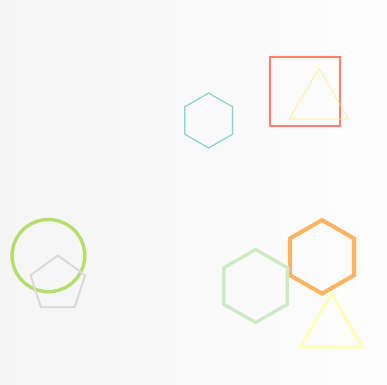[{"shape": "hexagon", "thickness": 1, "radius": 0.36, "center": [0.538, 0.687]}, {"shape": "triangle", "thickness": 2, "radius": 0.46, "center": [0.856, 0.144]}, {"shape": "square", "thickness": 1.5, "radius": 0.45, "center": [0.787, 0.763]}, {"shape": "hexagon", "thickness": 3, "radius": 0.48, "center": [0.831, 0.333]}, {"shape": "circle", "thickness": 2.5, "radius": 0.47, "center": [0.125, 0.336]}, {"shape": "pentagon", "thickness": 1.5, "radius": 0.37, "center": [0.149, 0.262]}, {"shape": "hexagon", "thickness": 2.5, "radius": 0.47, "center": [0.66, 0.257]}, {"shape": "triangle", "thickness": 0.5, "radius": 0.44, "center": [0.823, 0.735]}]